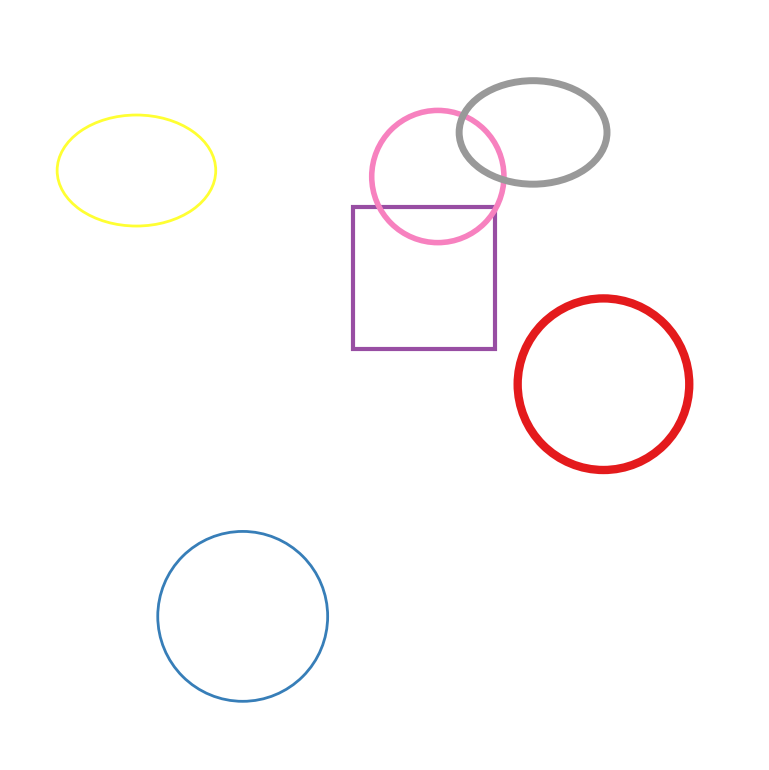[{"shape": "circle", "thickness": 3, "radius": 0.56, "center": [0.784, 0.501]}, {"shape": "circle", "thickness": 1, "radius": 0.55, "center": [0.315, 0.2]}, {"shape": "square", "thickness": 1.5, "radius": 0.46, "center": [0.551, 0.639]}, {"shape": "oval", "thickness": 1, "radius": 0.51, "center": [0.177, 0.779]}, {"shape": "circle", "thickness": 2, "radius": 0.43, "center": [0.569, 0.771]}, {"shape": "oval", "thickness": 2.5, "radius": 0.48, "center": [0.692, 0.828]}]